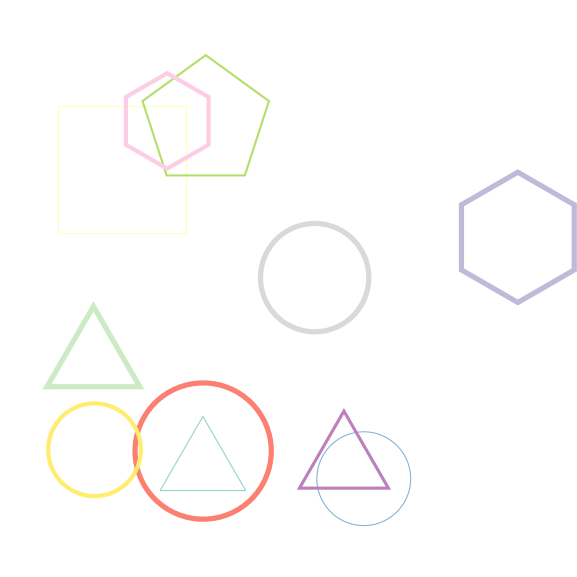[{"shape": "triangle", "thickness": 0.5, "radius": 0.43, "center": [0.351, 0.192]}, {"shape": "square", "thickness": 0.5, "radius": 0.55, "center": [0.211, 0.706]}, {"shape": "hexagon", "thickness": 2.5, "radius": 0.56, "center": [0.897, 0.588]}, {"shape": "circle", "thickness": 2.5, "radius": 0.59, "center": [0.352, 0.218]}, {"shape": "circle", "thickness": 0.5, "radius": 0.41, "center": [0.63, 0.17]}, {"shape": "pentagon", "thickness": 1, "radius": 0.58, "center": [0.356, 0.788]}, {"shape": "hexagon", "thickness": 2, "radius": 0.41, "center": [0.29, 0.79]}, {"shape": "circle", "thickness": 2.5, "radius": 0.47, "center": [0.545, 0.518]}, {"shape": "triangle", "thickness": 1.5, "radius": 0.44, "center": [0.596, 0.198]}, {"shape": "triangle", "thickness": 2.5, "radius": 0.46, "center": [0.162, 0.376]}, {"shape": "circle", "thickness": 2, "radius": 0.4, "center": [0.164, 0.22]}]